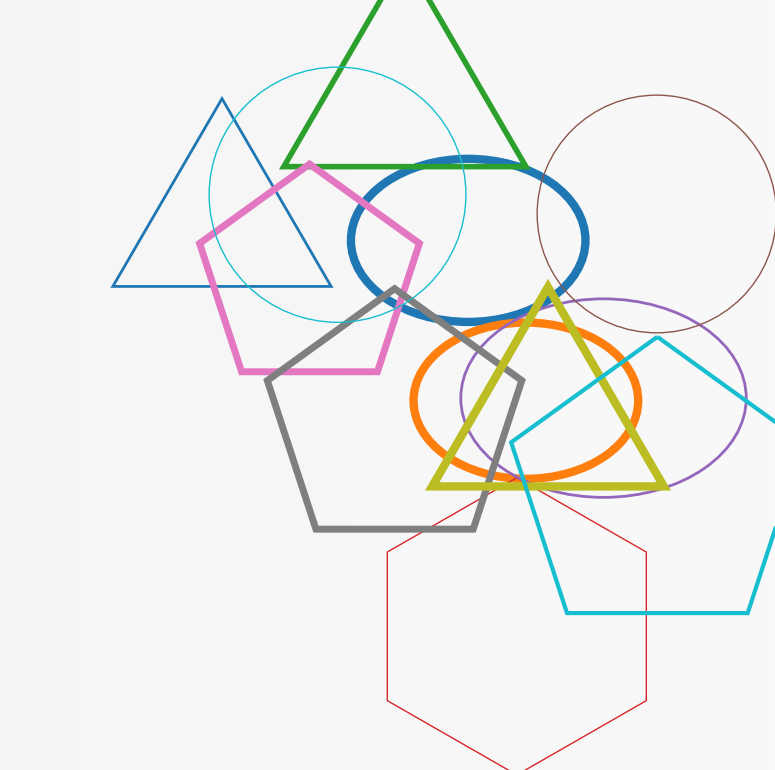[{"shape": "oval", "thickness": 3, "radius": 0.76, "center": [0.604, 0.688]}, {"shape": "triangle", "thickness": 1, "radius": 0.81, "center": [0.286, 0.709]}, {"shape": "oval", "thickness": 3, "radius": 0.72, "center": [0.679, 0.48]}, {"shape": "triangle", "thickness": 2, "radius": 0.9, "center": [0.522, 0.874]}, {"shape": "hexagon", "thickness": 0.5, "radius": 0.96, "center": [0.667, 0.187]}, {"shape": "oval", "thickness": 1, "radius": 0.92, "center": [0.779, 0.483]}, {"shape": "circle", "thickness": 0.5, "radius": 0.77, "center": [0.847, 0.722]}, {"shape": "pentagon", "thickness": 2.5, "radius": 0.75, "center": [0.399, 0.638]}, {"shape": "pentagon", "thickness": 2.5, "radius": 0.86, "center": [0.509, 0.452]}, {"shape": "triangle", "thickness": 3, "radius": 0.86, "center": [0.707, 0.455]}, {"shape": "pentagon", "thickness": 1.5, "radius": 0.99, "center": [0.848, 0.364]}, {"shape": "circle", "thickness": 0.5, "radius": 0.83, "center": [0.436, 0.747]}]